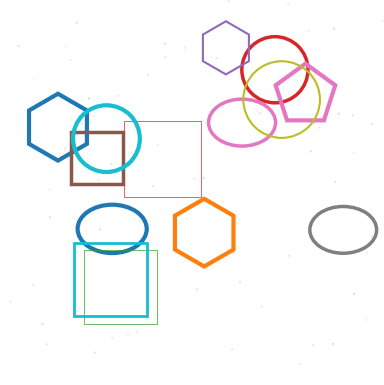[{"shape": "oval", "thickness": 3, "radius": 0.45, "center": [0.291, 0.405]}, {"shape": "hexagon", "thickness": 3, "radius": 0.43, "center": [0.151, 0.67]}, {"shape": "hexagon", "thickness": 3, "radius": 0.44, "center": [0.53, 0.396]}, {"shape": "square", "thickness": 0.5, "radius": 0.47, "center": [0.314, 0.255]}, {"shape": "circle", "thickness": 2.5, "radius": 0.43, "center": [0.714, 0.819]}, {"shape": "square", "thickness": 0.5, "radius": 0.5, "center": [0.423, 0.587]}, {"shape": "hexagon", "thickness": 1.5, "radius": 0.34, "center": [0.587, 0.876]}, {"shape": "square", "thickness": 2.5, "radius": 0.33, "center": [0.252, 0.59]}, {"shape": "pentagon", "thickness": 3, "radius": 0.41, "center": [0.793, 0.753]}, {"shape": "oval", "thickness": 2.5, "radius": 0.44, "center": [0.629, 0.682]}, {"shape": "oval", "thickness": 2.5, "radius": 0.43, "center": [0.891, 0.403]}, {"shape": "circle", "thickness": 1.5, "radius": 0.5, "center": [0.731, 0.741]}, {"shape": "circle", "thickness": 3, "radius": 0.43, "center": [0.276, 0.64]}, {"shape": "square", "thickness": 2, "radius": 0.47, "center": [0.286, 0.273]}]